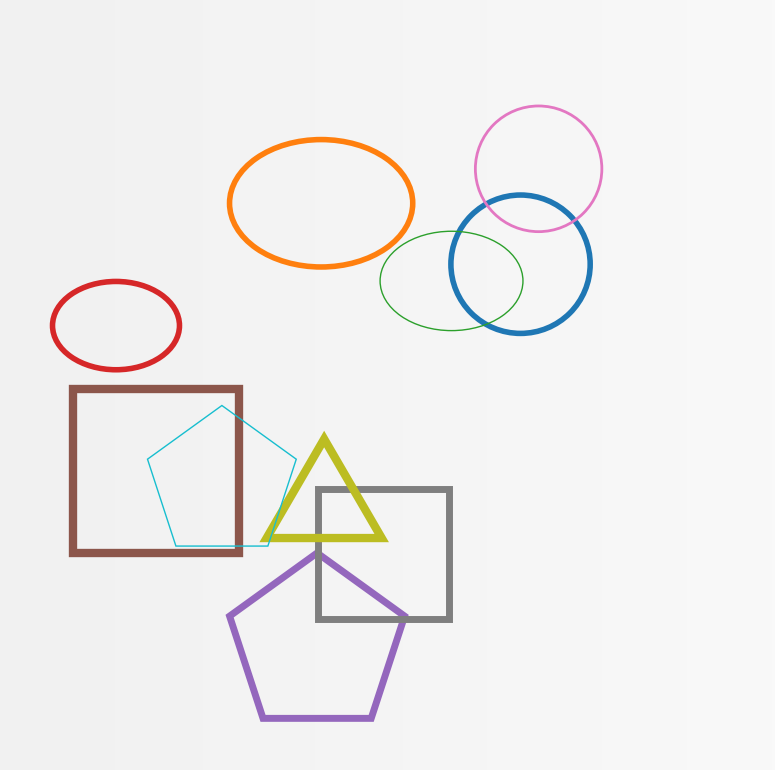[{"shape": "circle", "thickness": 2, "radius": 0.45, "center": [0.672, 0.657]}, {"shape": "oval", "thickness": 2, "radius": 0.59, "center": [0.414, 0.736]}, {"shape": "oval", "thickness": 0.5, "radius": 0.46, "center": [0.583, 0.635]}, {"shape": "oval", "thickness": 2, "radius": 0.41, "center": [0.15, 0.577]}, {"shape": "pentagon", "thickness": 2.5, "radius": 0.59, "center": [0.409, 0.163]}, {"shape": "square", "thickness": 3, "radius": 0.53, "center": [0.201, 0.388]}, {"shape": "circle", "thickness": 1, "radius": 0.41, "center": [0.695, 0.781]}, {"shape": "square", "thickness": 2.5, "radius": 0.42, "center": [0.495, 0.28]}, {"shape": "triangle", "thickness": 3, "radius": 0.43, "center": [0.418, 0.344]}, {"shape": "pentagon", "thickness": 0.5, "radius": 0.5, "center": [0.286, 0.372]}]